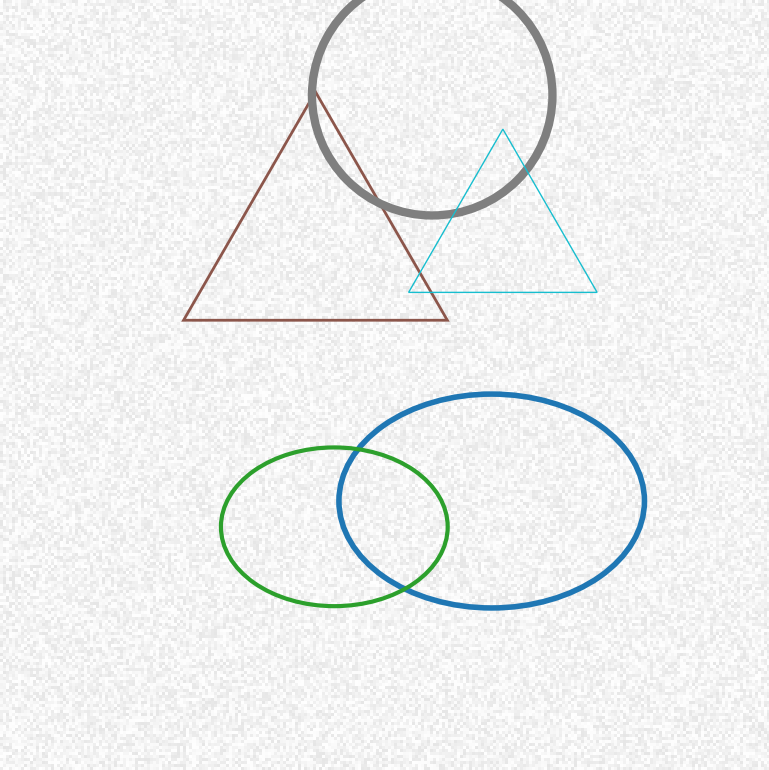[{"shape": "oval", "thickness": 2, "radius": 0.99, "center": [0.639, 0.349]}, {"shape": "oval", "thickness": 1.5, "radius": 0.74, "center": [0.434, 0.316]}, {"shape": "triangle", "thickness": 1, "radius": 0.99, "center": [0.41, 0.683]}, {"shape": "circle", "thickness": 3, "radius": 0.78, "center": [0.561, 0.876]}, {"shape": "triangle", "thickness": 0.5, "radius": 0.71, "center": [0.653, 0.691]}]